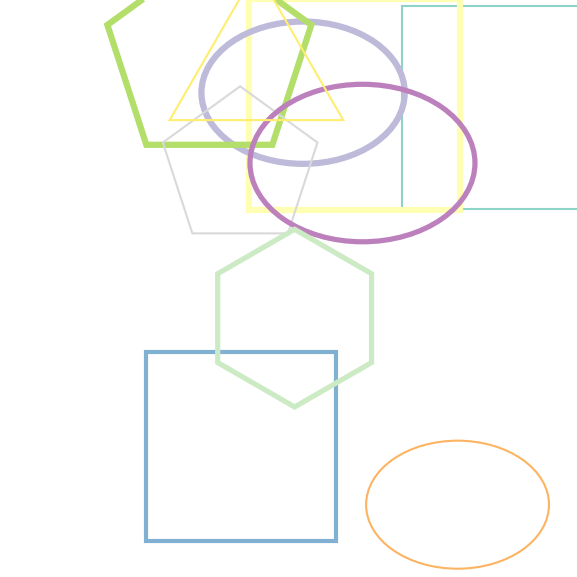[{"shape": "square", "thickness": 1, "radius": 0.88, "center": [0.872, 0.813]}, {"shape": "square", "thickness": 3, "radius": 0.91, "center": [0.614, 0.818]}, {"shape": "oval", "thickness": 3, "radius": 0.88, "center": [0.525, 0.839]}, {"shape": "square", "thickness": 2, "radius": 0.82, "center": [0.417, 0.226]}, {"shape": "oval", "thickness": 1, "radius": 0.79, "center": [0.792, 0.125]}, {"shape": "pentagon", "thickness": 3, "radius": 0.93, "center": [0.362, 0.899]}, {"shape": "pentagon", "thickness": 1, "radius": 0.7, "center": [0.416, 0.709]}, {"shape": "oval", "thickness": 2.5, "radius": 0.97, "center": [0.628, 0.717]}, {"shape": "hexagon", "thickness": 2.5, "radius": 0.77, "center": [0.51, 0.448]}, {"shape": "triangle", "thickness": 1, "radius": 0.87, "center": [0.444, 0.878]}]